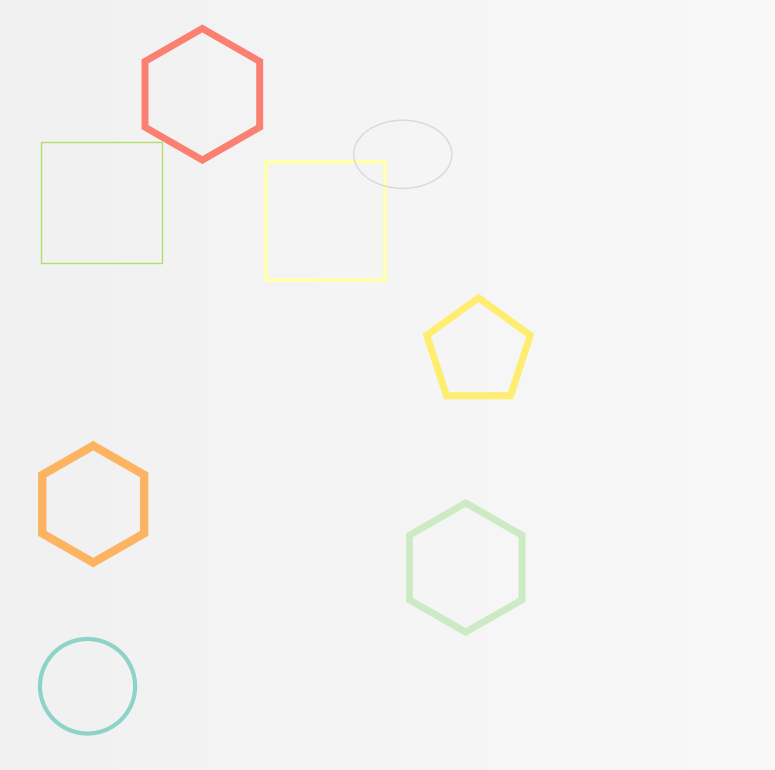[{"shape": "circle", "thickness": 1.5, "radius": 0.31, "center": [0.113, 0.109]}, {"shape": "square", "thickness": 1.5, "radius": 0.38, "center": [0.42, 0.713]}, {"shape": "hexagon", "thickness": 2.5, "radius": 0.43, "center": [0.261, 0.878]}, {"shape": "hexagon", "thickness": 3, "radius": 0.38, "center": [0.12, 0.345]}, {"shape": "square", "thickness": 0.5, "radius": 0.39, "center": [0.131, 0.737]}, {"shape": "oval", "thickness": 0.5, "radius": 0.32, "center": [0.52, 0.8]}, {"shape": "hexagon", "thickness": 2.5, "radius": 0.42, "center": [0.601, 0.263]}, {"shape": "pentagon", "thickness": 2.5, "radius": 0.35, "center": [0.617, 0.543]}]